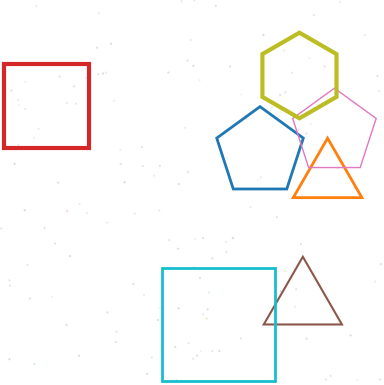[{"shape": "pentagon", "thickness": 2, "radius": 0.59, "center": [0.675, 0.605]}, {"shape": "triangle", "thickness": 2, "radius": 0.51, "center": [0.851, 0.538]}, {"shape": "square", "thickness": 3, "radius": 0.55, "center": [0.121, 0.725]}, {"shape": "triangle", "thickness": 1.5, "radius": 0.59, "center": [0.787, 0.216]}, {"shape": "pentagon", "thickness": 1, "radius": 0.57, "center": [0.869, 0.657]}, {"shape": "hexagon", "thickness": 3, "radius": 0.56, "center": [0.778, 0.804]}, {"shape": "square", "thickness": 2, "radius": 0.74, "center": [0.568, 0.158]}]